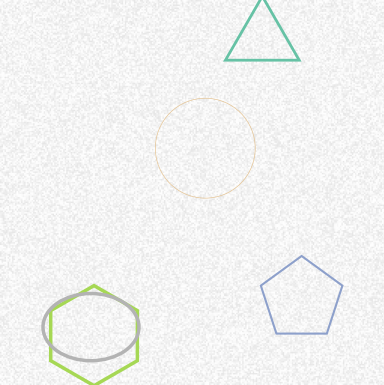[{"shape": "triangle", "thickness": 2, "radius": 0.55, "center": [0.681, 0.899]}, {"shape": "pentagon", "thickness": 1.5, "radius": 0.56, "center": [0.783, 0.224]}, {"shape": "hexagon", "thickness": 2.5, "radius": 0.65, "center": [0.244, 0.128]}, {"shape": "circle", "thickness": 0.5, "radius": 0.65, "center": [0.533, 0.615]}, {"shape": "oval", "thickness": 2.5, "radius": 0.62, "center": [0.236, 0.15]}]